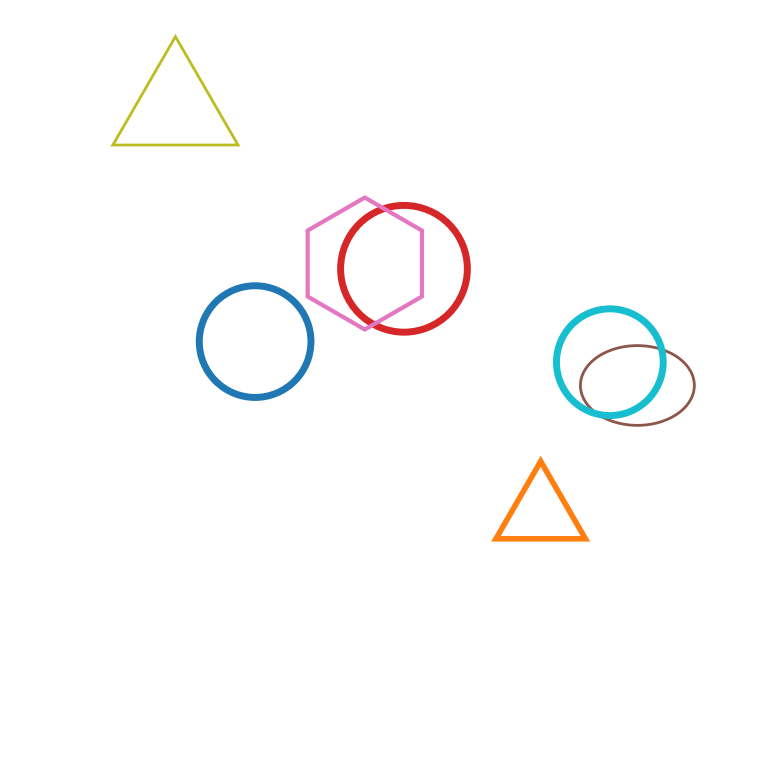[{"shape": "circle", "thickness": 2.5, "radius": 0.36, "center": [0.331, 0.556]}, {"shape": "triangle", "thickness": 2, "radius": 0.34, "center": [0.702, 0.334]}, {"shape": "circle", "thickness": 2.5, "radius": 0.41, "center": [0.525, 0.651]}, {"shape": "oval", "thickness": 1, "radius": 0.37, "center": [0.828, 0.499]}, {"shape": "hexagon", "thickness": 1.5, "radius": 0.43, "center": [0.474, 0.658]}, {"shape": "triangle", "thickness": 1, "radius": 0.47, "center": [0.228, 0.859]}, {"shape": "circle", "thickness": 2.5, "radius": 0.35, "center": [0.792, 0.53]}]